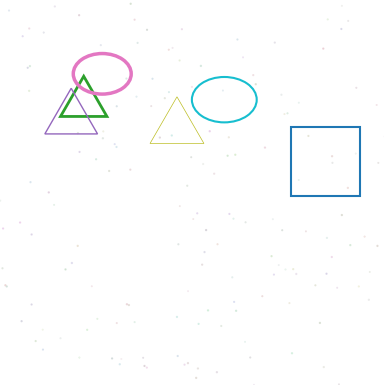[{"shape": "square", "thickness": 1.5, "radius": 0.44, "center": [0.846, 0.58]}, {"shape": "triangle", "thickness": 2, "radius": 0.35, "center": [0.217, 0.732]}, {"shape": "triangle", "thickness": 1, "radius": 0.4, "center": [0.185, 0.692]}, {"shape": "oval", "thickness": 2.5, "radius": 0.38, "center": [0.266, 0.808]}, {"shape": "triangle", "thickness": 0.5, "radius": 0.4, "center": [0.46, 0.668]}, {"shape": "oval", "thickness": 1.5, "radius": 0.42, "center": [0.583, 0.741]}]